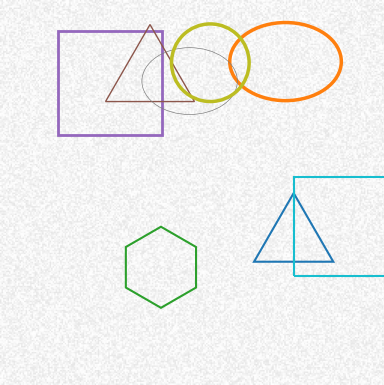[{"shape": "triangle", "thickness": 1.5, "radius": 0.59, "center": [0.763, 0.38]}, {"shape": "oval", "thickness": 2.5, "radius": 0.72, "center": [0.742, 0.84]}, {"shape": "hexagon", "thickness": 1.5, "radius": 0.53, "center": [0.418, 0.306]}, {"shape": "square", "thickness": 2, "radius": 0.68, "center": [0.286, 0.784]}, {"shape": "triangle", "thickness": 1, "radius": 0.67, "center": [0.39, 0.803]}, {"shape": "oval", "thickness": 0.5, "radius": 0.62, "center": [0.493, 0.789]}, {"shape": "circle", "thickness": 2.5, "radius": 0.5, "center": [0.546, 0.837]}, {"shape": "square", "thickness": 1.5, "radius": 0.64, "center": [0.892, 0.412]}]